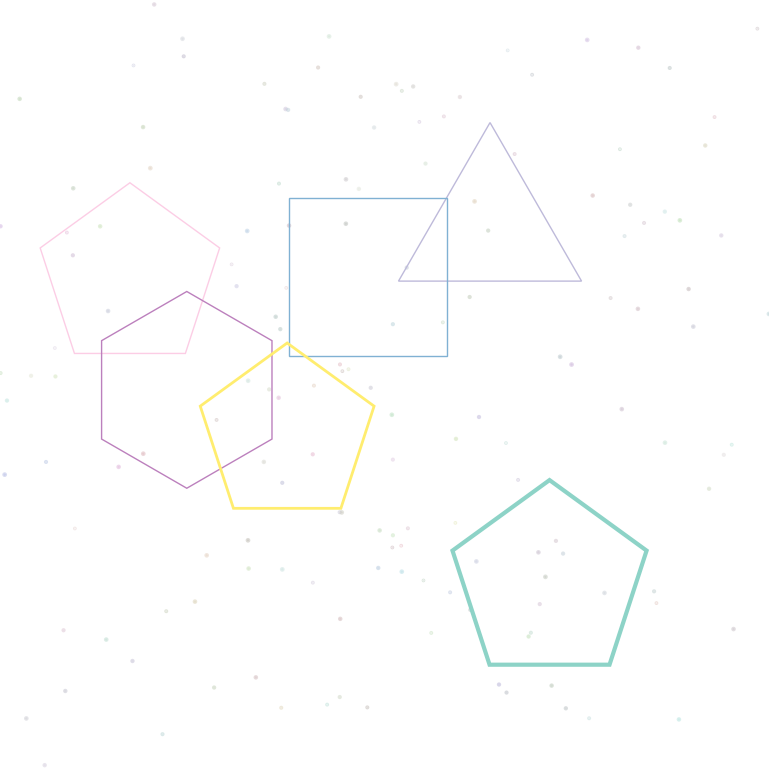[{"shape": "pentagon", "thickness": 1.5, "radius": 0.66, "center": [0.714, 0.244]}, {"shape": "triangle", "thickness": 0.5, "radius": 0.69, "center": [0.636, 0.704]}, {"shape": "square", "thickness": 0.5, "radius": 0.51, "center": [0.478, 0.64]}, {"shape": "pentagon", "thickness": 0.5, "radius": 0.61, "center": [0.169, 0.64]}, {"shape": "hexagon", "thickness": 0.5, "radius": 0.64, "center": [0.243, 0.494]}, {"shape": "pentagon", "thickness": 1, "radius": 0.59, "center": [0.373, 0.436]}]